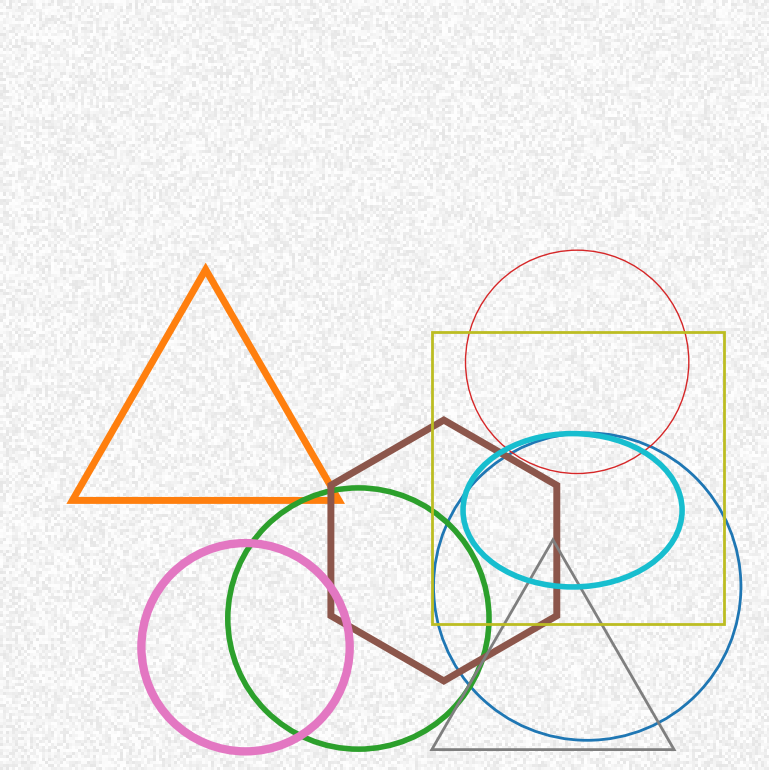[{"shape": "circle", "thickness": 1, "radius": 1.0, "center": [0.763, 0.238]}, {"shape": "triangle", "thickness": 2.5, "radius": 1.0, "center": [0.267, 0.45]}, {"shape": "circle", "thickness": 2, "radius": 0.85, "center": [0.465, 0.197]}, {"shape": "circle", "thickness": 0.5, "radius": 0.73, "center": [0.75, 0.53]}, {"shape": "hexagon", "thickness": 2.5, "radius": 0.85, "center": [0.576, 0.285]}, {"shape": "circle", "thickness": 3, "radius": 0.68, "center": [0.319, 0.159]}, {"shape": "triangle", "thickness": 1, "radius": 0.91, "center": [0.718, 0.117]}, {"shape": "square", "thickness": 1, "radius": 0.95, "center": [0.75, 0.379]}, {"shape": "oval", "thickness": 2, "radius": 0.71, "center": [0.744, 0.337]}]